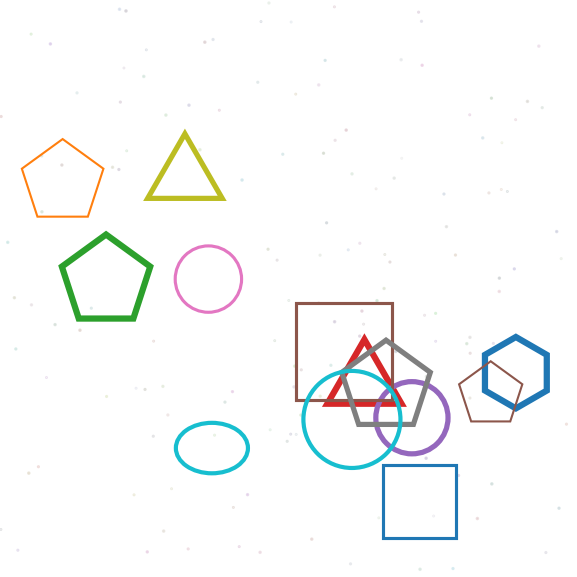[{"shape": "square", "thickness": 1.5, "radius": 0.32, "center": [0.726, 0.13]}, {"shape": "hexagon", "thickness": 3, "radius": 0.31, "center": [0.893, 0.354]}, {"shape": "pentagon", "thickness": 1, "radius": 0.37, "center": [0.108, 0.684]}, {"shape": "pentagon", "thickness": 3, "radius": 0.4, "center": [0.184, 0.513]}, {"shape": "triangle", "thickness": 3, "radius": 0.37, "center": [0.631, 0.337]}, {"shape": "circle", "thickness": 2.5, "radius": 0.31, "center": [0.713, 0.276]}, {"shape": "square", "thickness": 1.5, "radius": 0.42, "center": [0.596, 0.39]}, {"shape": "pentagon", "thickness": 1, "radius": 0.29, "center": [0.85, 0.316]}, {"shape": "circle", "thickness": 1.5, "radius": 0.29, "center": [0.361, 0.516]}, {"shape": "pentagon", "thickness": 2.5, "radius": 0.4, "center": [0.668, 0.329]}, {"shape": "triangle", "thickness": 2.5, "radius": 0.37, "center": [0.32, 0.693]}, {"shape": "circle", "thickness": 2, "radius": 0.42, "center": [0.609, 0.273]}, {"shape": "oval", "thickness": 2, "radius": 0.31, "center": [0.367, 0.223]}]